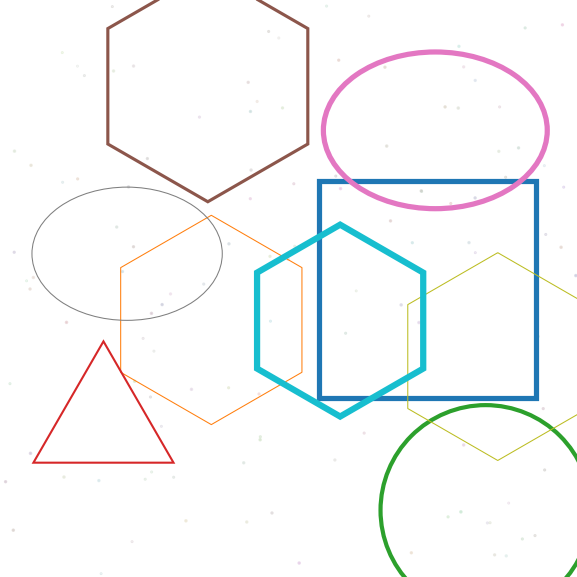[{"shape": "square", "thickness": 2.5, "radius": 0.94, "center": [0.739, 0.497]}, {"shape": "hexagon", "thickness": 0.5, "radius": 0.91, "center": [0.366, 0.445]}, {"shape": "circle", "thickness": 2, "radius": 0.91, "center": [0.841, 0.116]}, {"shape": "triangle", "thickness": 1, "radius": 0.7, "center": [0.179, 0.268]}, {"shape": "hexagon", "thickness": 1.5, "radius": 1.0, "center": [0.36, 0.85]}, {"shape": "oval", "thickness": 2.5, "radius": 0.97, "center": [0.754, 0.773]}, {"shape": "oval", "thickness": 0.5, "radius": 0.82, "center": [0.22, 0.56]}, {"shape": "hexagon", "thickness": 0.5, "radius": 0.9, "center": [0.862, 0.382]}, {"shape": "hexagon", "thickness": 3, "radius": 0.83, "center": [0.589, 0.444]}]